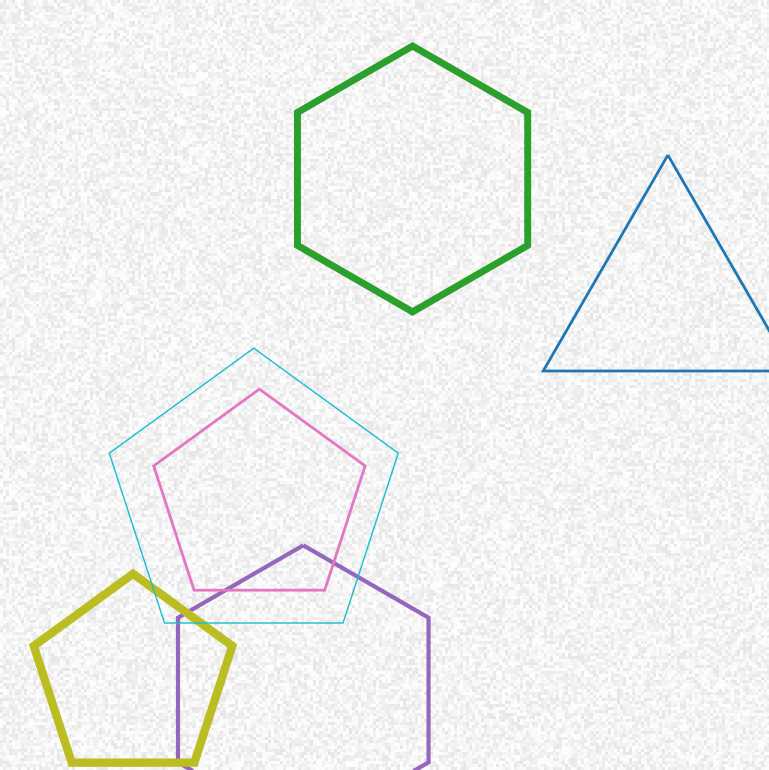[{"shape": "triangle", "thickness": 1, "radius": 0.93, "center": [0.867, 0.612]}, {"shape": "hexagon", "thickness": 2.5, "radius": 0.86, "center": [0.536, 0.768]}, {"shape": "hexagon", "thickness": 1.5, "radius": 0.94, "center": [0.394, 0.104]}, {"shape": "pentagon", "thickness": 1, "radius": 0.72, "center": [0.337, 0.35]}, {"shape": "pentagon", "thickness": 3, "radius": 0.68, "center": [0.173, 0.119]}, {"shape": "pentagon", "thickness": 0.5, "radius": 0.99, "center": [0.33, 0.351]}]